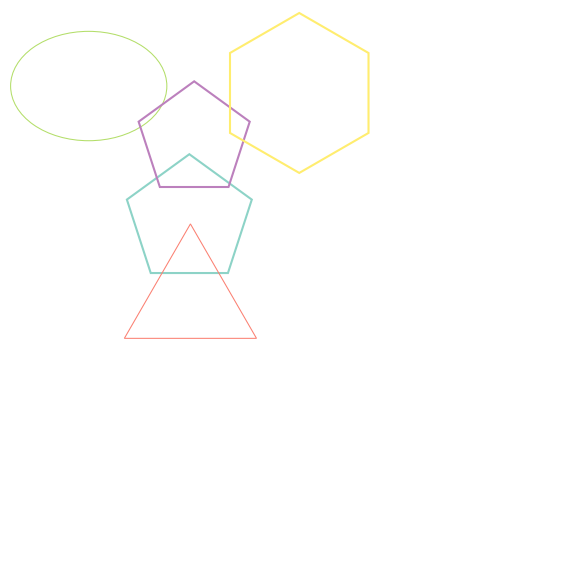[{"shape": "pentagon", "thickness": 1, "radius": 0.57, "center": [0.328, 0.618]}, {"shape": "triangle", "thickness": 0.5, "radius": 0.66, "center": [0.33, 0.479]}, {"shape": "oval", "thickness": 0.5, "radius": 0.68, "center": [0.154, 0.85]}, {"shape": "pentagon", "thickness": 1, "radius": 0.51, "center": [0.336, 0.757]}, {"shape": "hexagon", "thickness": 1, "radius": 0.69, "center": [0.518, 0.838]}]